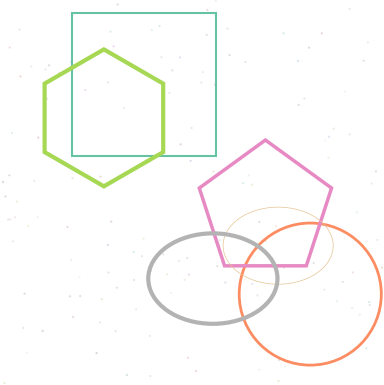[{"shape": "square", "thickness": 1.5, "radius": 0.93, "center": [0.374, 0.781]}, {"shape": "circle", "thickness": 2, "radius": 0.92, "center": [0.806, 0.236]}, {"shape": "pentagon", "thickness": 2.5, "radius": 0.9, "center": [0.689, 0.456]}, {"shape": "hexagon", "thickness": 3, "radius": 0.89, "center": [0.27, 0.694]}, {"shape": "oval", "thickness": 0.5, "radius": 0.71, "center": [0.722, 0.362]}, {"shape": "oval", "thickness": 3, "radius": 0.84, "center": [0.553, 0.276]}]